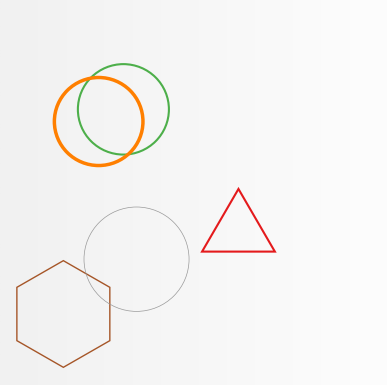[{"shape": "triangle", "thickness": 1.5, "radius": 0.54, "center": [0.615, 0.401]}, {"shape": "circle", "thickness": 1.5, "radius": 0.59, "center": [0.318, 0.716]}, {"shape": "circle", "thickness": 2.5, "radius": 0.57, "center": [0.255, 0.684]}, {"shape": "hexagon", "thickness": 1, "radius": 0.69, "center": [0.163, 0.184]}, {"shape": "circle", "thickness": 0.5, "radius": 0.68, "center": [0.352, 0.327]}]